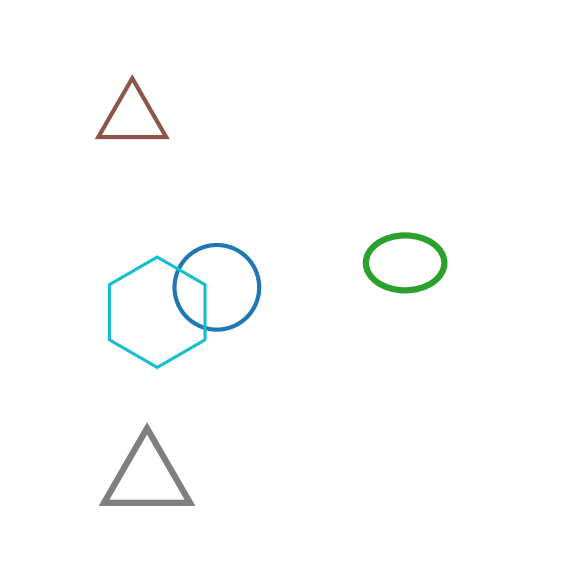[{"shape": "circle", "thickness": 2, "radius": 0.37, "center": [0.375, 0.502]}, {"shape": "oval", "thickness": 3, "radius": 0.34, "center": [0.701, 0.544]}, {"shape": "triangle", "thickness": 2, "radius": 0.34, "center": [0.229, 0.796]}, {"shape": "triangle", "thickness": 3, "radius": 0.43, "center": [0.255, 0.171]}, {"shape": "hexagon", "thickness": 1.5, "radius": 0.48, "center": [0.272, 0.458]}]